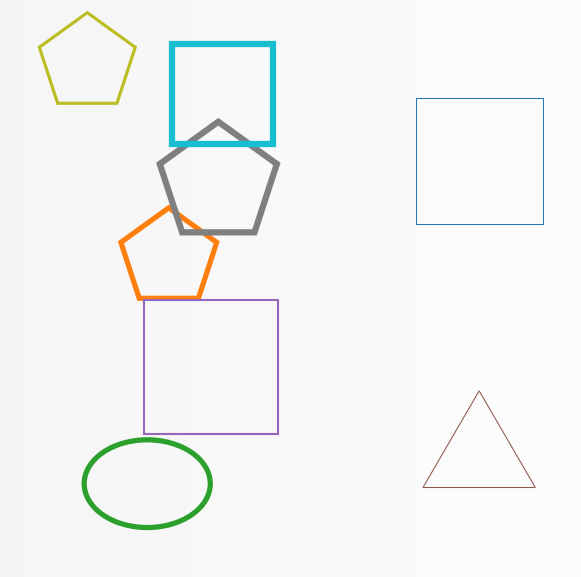[{"shape": "square", "thickness": 0.5, "radius": 0.55, "center": [0.825, 0.72]}, {"shape": "pentagon", "thickness": 2.5, "radius": 0.43, "center": [0.29, 0.553]}, {"shape": "oval", "thickness": 2.5, "radius": 0.54, "center": [0.253, 0.162]}, {"shape": "square", "thickness": 1, "radius": 0.58, "center": [0.363, 0.364]}, {"shape": "triangle", "thickness": 0.5, "radius": 0.56, "center": [0.824, 0.211]}, {"shape": "pentagon", "thickness": 3, "radius": 0.53, "center": [0.376, 0.682]}, {"shape": "pentagon", "thickness": 1.5, "radius": 0.43, "center": [0.15, 0.89]}, {"shape": "square", "thickness": 3, "radius": 0.43, "center": [0.383, 0.837]}]